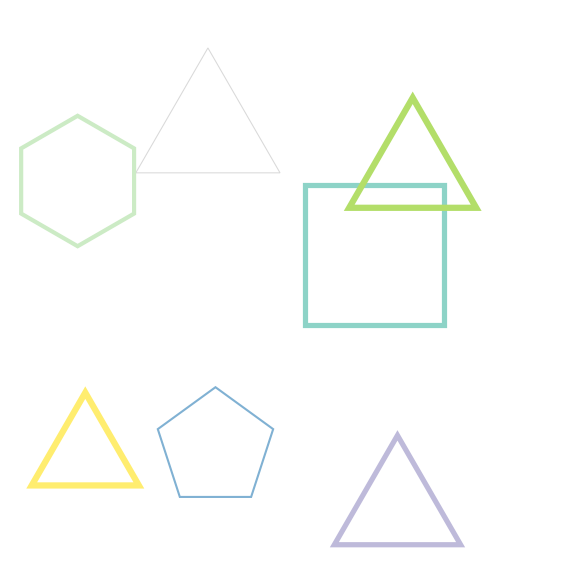[{"shape": "square", "thickness": 2.5, "radius": 0.6, "center": [0.648, 0.557]}, {"shape": "triangle", "thickness": 2.5, "radius": 0.63, "center": [0.688, 0.119]}, {"shape": "pentagon", "thickness": 1, "radius": 0.53, "center": [0.373, 0.224]}, {"shape": "triangle", "thickness": 3, "radius": 0.63, "center": [0.715, 0.703]}, {"shape": "triangle", "thickness": 0.5, "radius": 0.72, "center": [0.36, 0.772]}, {"shape": "hexagon", "thickness": 2, "radius": 0.56, "center": [0.134, 0.686]}, {"shape": "triangle", "thickness": 3, "radius": 0.54, "center": [0.148, 0.212]}]